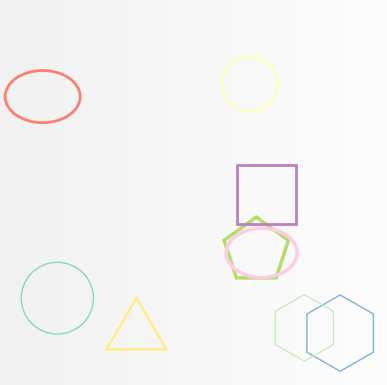[{"shape": "circle", "thickness": 1, "radius": 0.47, "center": [0.148, 0.225]}, {"shape": "circle", "thickness": 1.5, "radius": 0.36, "center": [0.645, 0.782]}, {"shape": "oval", "thickness": 2, "radius": 0.48, "center": [0.11, 0.749]}, {"shape": "hexagon", "thickness": 1, "radius": 0.5, "center": [0.878, 0.135]}, {"shape": "pentagon", "thickness": 2.5, "radius": 0.44, "center": [0.661, 0.349]}, {"shape": "oval", "thickness": 2.5, "radius": 0.46, "center": [0.675, 0.343]}, {"shape": "square", "thickness": 2, "radius": 0.38, "center": [0.688, 0.495]}, {"shape": "hexagon", "thickness": 1, "radius": 0.43, "center": [0.785, 0.148]}, {"shape": "triangle", "thickness": 1.5, "radius": 0.45, "center": [0.352, 0.137]}]